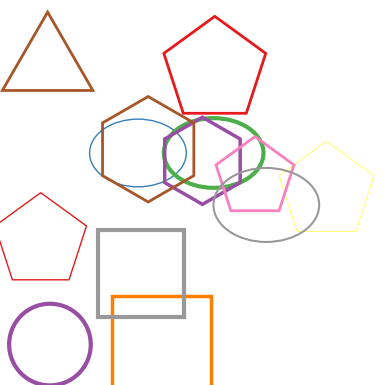[{"shape": "pentagon", "thickness": 2, "radius": 0.7, "center": [0.558, 0.818]}, {"shape": "pentagon", "thickness": 1, "radius": 0.63, "center": [0.106, 0.374]}, {"shape": "oval", "thickness": 1, "radius": 0.63, "center": [0.358, 0.603]}, {"shape": "oval", "thickness": 3, "radius": 0.65, "center": [0.555, 0.603]}, {"shape": "hexagon", "thickness": 2.5, "radius": 0.57, "center": [0.526, 0.582]}, {"shape": "circle", "thickness": 3, "radius": 0.53, "center": [0.13, 0.105]}, {"shape": "square", "thickness": 2.5, "radius": 0.64, "center": [0.42, 0.104]}, {"shape": "pentagon", "thickness": 0.5, "radius": 0.65, "center": [0.848, 0.503]}, {"shape": "triangle", "thickness": 2, "radius": 0.68, "center": [0.124, 0.833]}, {"shape": "hexagon", "thickness": 2, "radius": 0.68, "center": [0.385, 0.612]}, {"shape": "pentagon", "thickness": 2, "radius": 0.53, "center": [0.662, 0.539]}, {"shape": "square", "thickness": 3, "radius": 0.56, "center": [0.366, 0.29]}, {"shape": "oval", "thickness": 1.5, "radius": 0.69, "center": [0.692, 0.468]}]